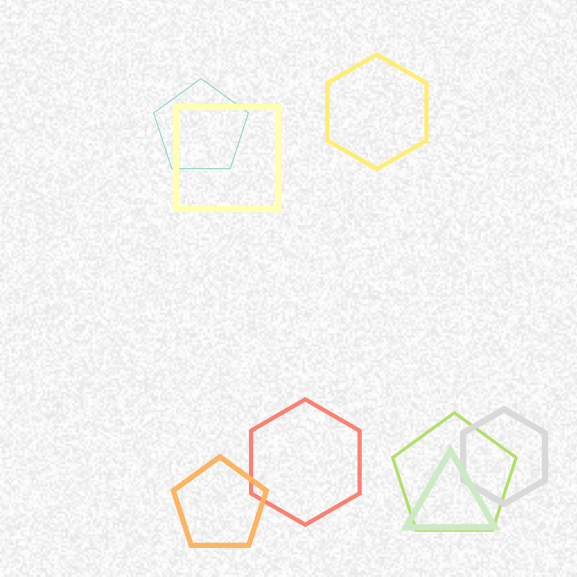[{"shape": "pentagon", "thickness": 0.5, "radius": 0.43, "center": [0.348, 0.777]}, {"shape": "square", "thickness": 3, "radius": 0.44, "center": [0.393, 0.725]}, {"shape": "hexagon", "thickness": 2, "radius": 0.54, "center": [0.529, 0.199]}, {"shape": "pentagon", "thickness": 2.5, "radius": 0.42, "center": [0.381, 0.123]}, {"shape": "pentagon", "thickness": 1.5, "radius": 0.56, "center": [0.787, 0.172]}, {"shape": "hexagon", "thickness": 3, "radius": 0.41, "center": [0.873, 0.209]}, {"shape": "triangle", "thickness": 3, "radius": 0.44, "center": [0.78, 0.131]}, {"shape": "hexagon", "thickness": 2, "radius": 0.5, "center": [0.653, 0.806]}]